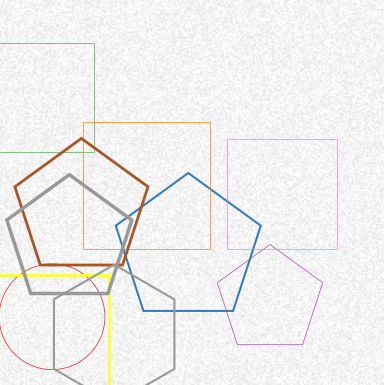[{"shape": "circle", "thickness": 0.5, "radius": 0.69, "center": [0.135, 0.177]}, {"shape": "pentagon", "thickness": 1.5, "radius": 0.99, "center": [0.489, 0.353]}, {"shape": "square", "thickness": 0.5, "radius": 0.71, "center": [0.103, 0.746]}, {"shape": "pentagon", "thickness": 0.5, "radius": 0.72, "center": [0.701, 0.221]}, {"shape": "square", "thickness": 0.5, "radius": 0.83, "center": [0.382, 0.517]}, {"shape": "square", "thickness": 2, "radius": 0.75, "center": [0.134, 0.135]}, {"shape": "pentagon", "thickness": 2, "radius": 0.91, "center": [0.211, 0.459]}, {"shape": "square", "thickness": 0.5, "radius": 0.72, "center": [0.733, 0.496]}, {"shape": "pentagon", "thickness": 2.5, "radius": 0.85, "center": [0.18, 0.376]}, {"shape": "hexagon", "thickness": 1.5, "radius": 0.9, "center": [0.297, 0.132]}]